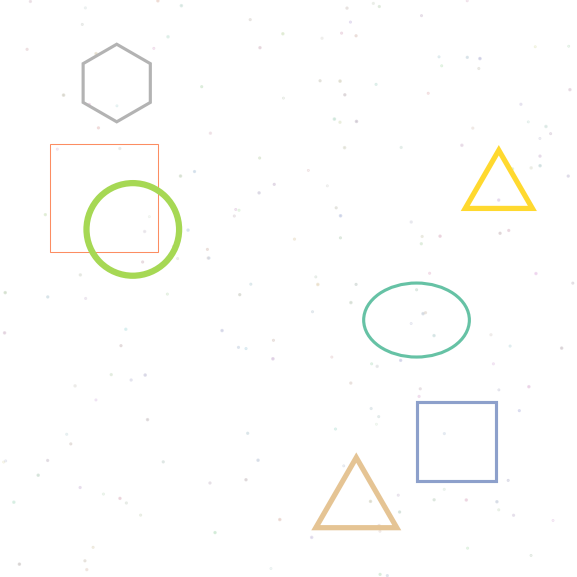[{"shape": "oval", "thickness": 1.5, "radius": 0.46, "center": [0.721, 0.445]}, {"shape": "square", "thickness": 0.5, "radius": 0.47, "center": [0.181, 0.657]}, {"shape": "square", "thickness": 1.5, "radius": 0.34, "center": [0.791, 0.235]}, {"shape": "circle", "thickness": 3, "radius": 0.4, "center": [0.23, 0.602]}, {"shape": "triangle", "thickness": 2.5, "radius": 0.34, "center": [0.864, 0.672]}, {"shape": "triangle", "thickness": 2.5, "radius": 0.4, "center": [0.617, 0.126]}, {"shape": "hexagon", "thickness": 1.5, "radius": 0.34, "center": [0.202, 0.855]}]